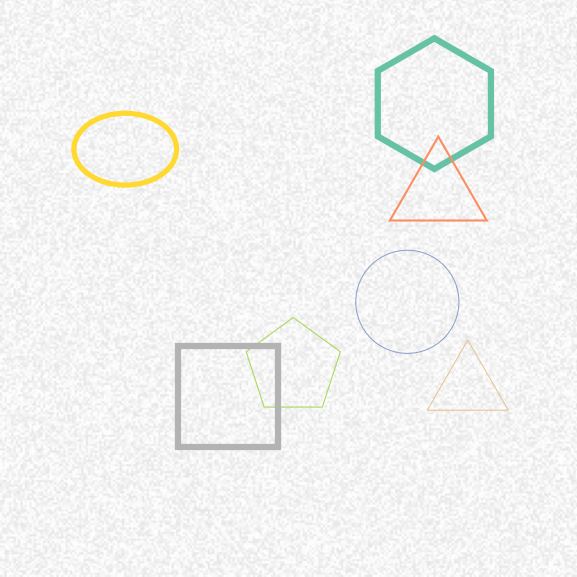[{"shape": "hexagon", "thickness": 3, "radius": 0.57, "center": [0.752, 0.82]}, {"shape": "triangle", "thickness": 1, "radius": 0.48, "center": [0.759, 0.666]}, {"shape": "circle", "thickness": 0.5, "radius": 0.45, "center": [0.705, 0.477]}, {"shape": "pentagon", "thickness": 0.5, "radius": 0.43, "center": [0.508, 0.364]}, {"shape": "oval", "thickness": 2.5, "radius": 0.44, "center": [0.217, 0.741]}, {"shape": "triangle", "thickness": 0.5, "radius": 0.41, "center": [0.81, 0.329]}, {"shape": "square", "thickness": 3, "radius": 0.44, "center": [0.395, 0.313]}]